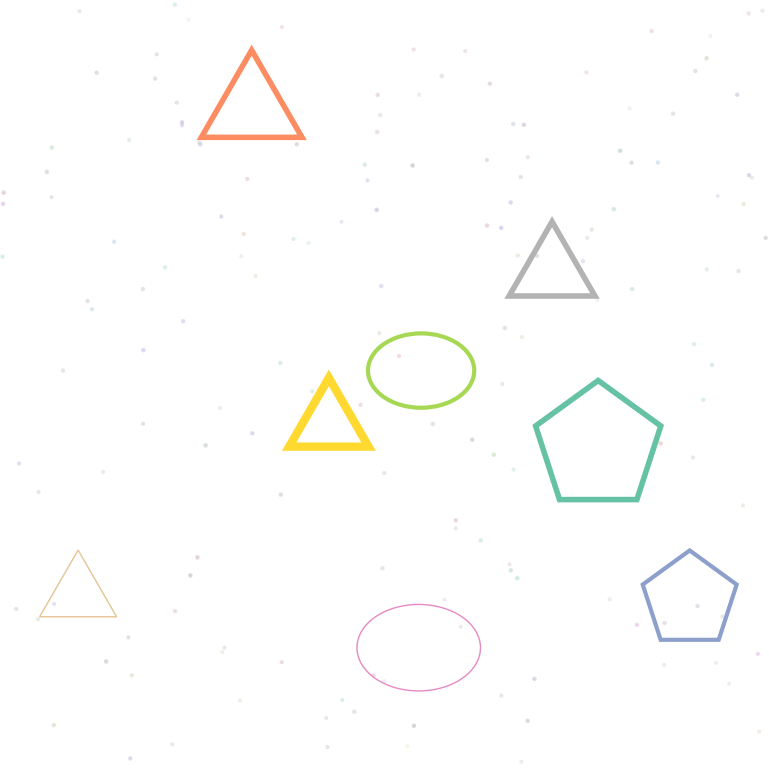[{"shape": "pentagon", "thickness": 2, "radius": 0.43, "center": [0.777, 0.42]}, {"shape": "triangle", "thickness": 2, "radius": 0.38, "center": [0.327, 0.859]}, {"shape": "pentagon", "thickness": 1.5, "radius": 0.32, "center": [0.896, 0.221]}, {"shape": "oval", "thickness": 0.5, "radius": 0.4, "center": [0.544, 0.159]}, {"shape": "oval", "thickness": 1.5, "radius": 0.34, "center": [0.547, 0.519]}, {"shape": "triangle", "thickness": 3, "radius": 0.3, "center": [0.427, 0.45]}, {"shape": "triangle", "thickness": 0.5, "radius": 0.29, "center": [0.101, 0.228]}, {"shape": "triangle", "thickness": 2, "radius": 0.32, "center": [0.717, 0.648]}]